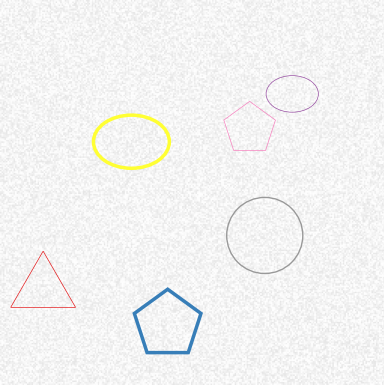[{"shape": "triangle", "thickness": 0.5, "radius": 0.49, "center": [0.112, 0.25]}, {"shape": "pentagon", "thickness": 2.5, "radius": 0.45, "center": [0.435, 0.158]}, {"shape": "oval", "thickness": 0.5, "radius": 0.34, "center": [0.759, 0.756]}, {"shape": "oval", "thickness": 2.5, "radius": 0.49, "center": [0.341, 0.632]}, {"shape": "pentagon", "thickness": 0.5, "radius": 0.35, "center": [0.648, 0.666]}, {"shape": "circle", "thickness": 1, "radius": 0.49, "center": [0.688, 0.388]}]